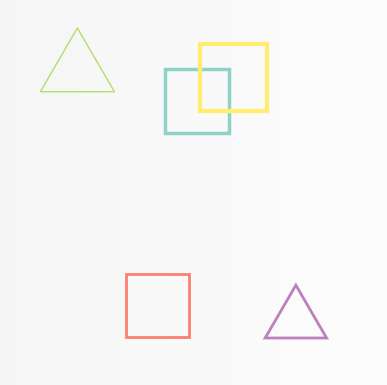[{"shape": "square", "thickness": 2.5, "radius": 0.41, "center": [0.509, 0.738]}, {"shape": "square", "thickness": 2, "radius": 0.41, "center": [0.406, 0.206]}, {"shape": "triangle", "thickness": 1, "radius": 0.55, "center": [0.2, 0.817]}, {"shape": "triangle", "thickness": 2, "radius": 0.46, "center": [0.764, 0.168]}, {"shape": "square", "thickness": 3, "radius": 0.44, "center": [0.603, 0.798]}]